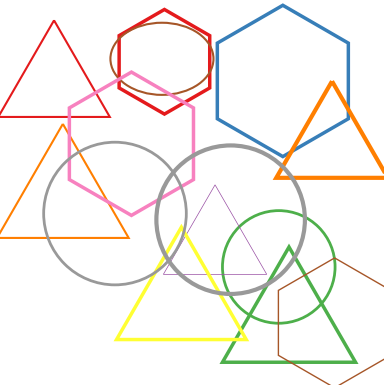[{"shape": "triangle", "thickness": 1.5, "radius": 0.84, "center": [0.14, 0.78]}, {"shape": "hexagon", "thickness": 2.5, "radius": 0.68, "center": [0.427, 0.84]}, {"shape": "hexagon", "thickness": 2.5, "radius": 0.98, "center": [0.735, 0.79]}, {"shape": "triangle", "thickness": 2.5, "radius": 1.0, "center": [0.751, 0.159]}, {"shape": "circle", "thickness": 2, "radius": 0.73, "center": [0.724, 0.307]}, {"shape": "triangle", "thickness": 0.5, "radius": 0.78, "center": [0.559, 0.365]}, {"shape": "triangle", "thickness": 1.5, "radius": 0.99, "center": [0.163, 0.481]}, {"shape": "triangle", "thickness": 3, "radius": 0.84, "center": [0.862, 0.622]}, {"shape": "triangle", "thickness": 2.5, "radius": 0.97, "center": [0.471, 0.215]}, {"shape": "hexagon", "thickness": 1, "radius": 0.84, "center": [0.869, 0.161]}, {"shape": "oval", "thickness": 1.5, "radius": 0.67, "center": [0.421, 0.847]}, {"shape": "hexagon", "thickness": 2.5, "radius": 0.93, "center": [0.341, 0.627]}, {"shape": "circle", "thickness": 2, "radius": 0.93, "center": [0.299, 0.445]}, {"shape": "circle", "thickness": 3, "radius": 0.96, "center": [0.599, 0.429]}]